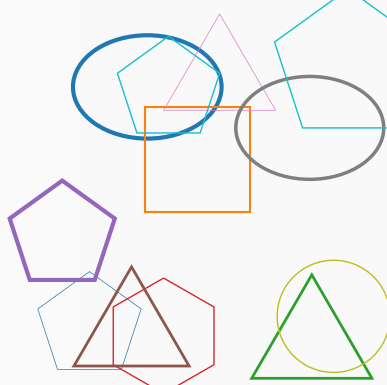[{"shape": "oval", "thickness": 3, "radius": 0.96, "center": [0.38, 0.774]}, {"shape": "pentagon", "thickness": 0.5, "radius": 0.7, "center": [0.231, 0.154]}, {"shape": "square", "thickness": 1.5, "radius": 0.68, "center": [0.51, 0.586]}, {"shape": "triangle", "thickness": 2, "radius": 0.9, "center": [0.805, 0.107]}, {"shape": "hexagon", "thickness": 1, "radius": 0.75, "center": [0.422, 0.128]}, {"shape": "pentagon", "thickness": 3, "radius": 0.71, "center": [0.161, 0.388]}, {"shape": "triangle", "thickness": 2, "radius": 0.86, "center": [0.339, 0.135]}, {"shape": "triangle", "thickness": 0.5, "radius": 0.83, "center": [0.567, 0.797]}, {"shape": "oval", "thickness": 2.5, "radius": 0.95, "center": [0.799, 0.668]}, {"shape": "circle", "thickness": 1, "radius": 0.73, "center": [0.861, 0.178]}, {"shape": "pentagon", "thickness": 1, "radius": 0.69, "center": [0.435, 0.767]}, {"shape": "pentagon", "thickness": 1, "radius": 1.0, "center": [0.898, 0.829]}]